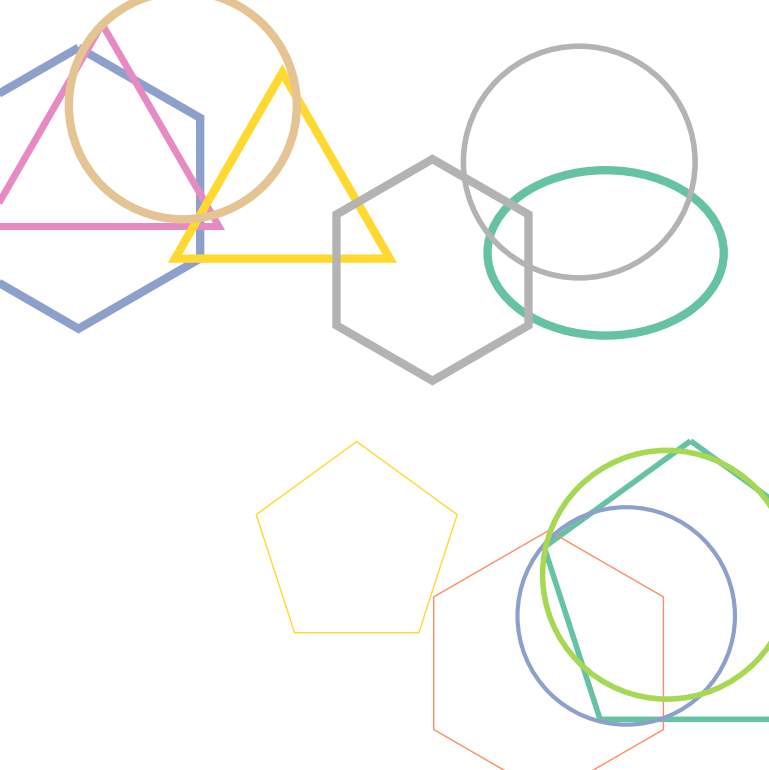[{"shape": "oval", "thickness": 3, "radius": 0.77, "center": [0.787, 0.672]}, {"shape": "pentagon", "thickness": 2, "radius": 1.0, "center": [0.897, 0.228]}, {"shape": "hexagon", "thickness": 0.5, "radius": 0.86, "center": [0.712, 0.139]}, {"shape": "circle", "thickness": 1.5, "radius": 0.71, "center": [0.813, 0.2]}, {"shape": "hexagon", "thickness": 3, "radius": 0.91, "center": [0.102, 0.756]}, {"shape": "triangle", "thickness": 2.5, "radius": 0.88, "center": [0.133, 0.793]}, {"shape": "circle", "thickness": 2, "radius": 0.81, "center": [0.866, 0.254]}, {"shape": "pentagon", "thickness": 0.5, "radius": 0.69, "center": [0.463, 0.289]}, {"shape": "triangle", "thickness": 3, "radius": 0.81, "center": [0.367, 0.745]}, {"shape": "circle", "thickness": 3, "radius": 0.74, "center": [0.237, 0.863]}, {"shape": "hexagon", "thickness": 3, "radius": 0.72, "center": [0.562, 0.649]}, {"shape": "circle", "thickness": 2, "radius": 0.75, "center": [0.752, 0.79]}]